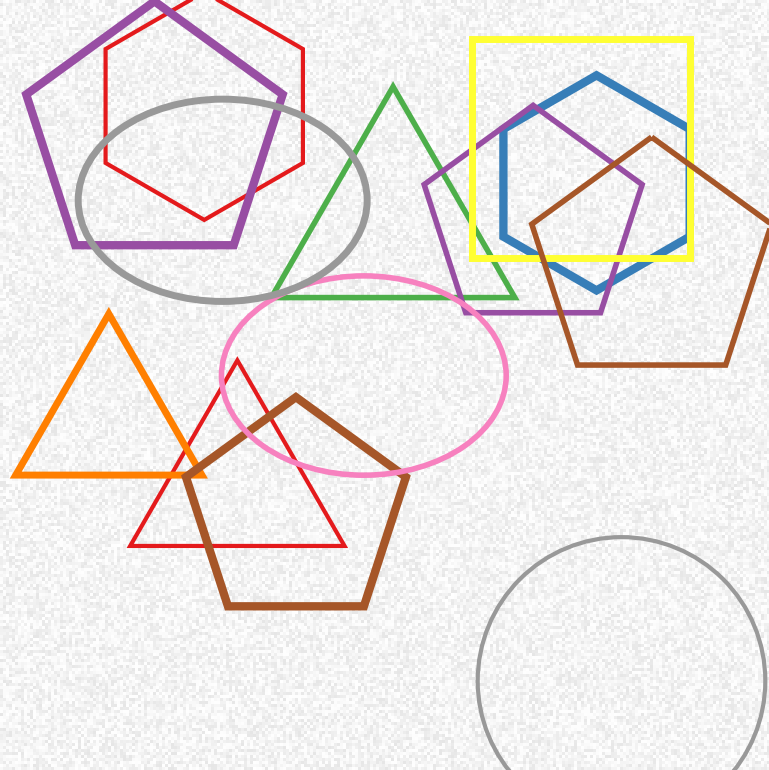[{"shape": "hexagon", "thickness": 1.5, "radius": 0.74, "center": [0.265, 0.862]}, {"shape": "triangle", "thickness": 1.5, "radius": 0.8, "center": [0.308, 0.371]}, {"shape": "hexagon", "thickness": 3, "radius": 0.7, "center": [0.775, 0.763]}, {"shape": "triangle", "thickness": 2, "radius": 0.91, "center": [0.51, 0.705]}, {"shape": "pentagon", "thickness": 3, "radius": 0.88, "center": [0.201, 0.823]}, {"shape": "pentagon", "thickness": 2, "radius": 0.74, "center": [0.692, 0.714]}, {"shape": "triangle", "thickness": 2.5, "radius": 0.7, "center": [0.141, 0.453]}, {"shape": "square", "thickness": 2.5, "radius": 0.71, "center": [0.755, 0.807]}, {"shape": "pentagon", "thickness": 3, "radius": 0.75, "center": [0.384, 0.334]}, {"shape": "pentagon", "thickness": 2, "radius": 0.82, "center": [0.846, 0.658]}, {"shape": "oval", "thickness": 2, "radius": 0.92, "center": [0.473, 0.512]}, {"shape": "oval", "thickness": 2.5, "radius": 0.94, "center": [0.289, 0.74]}, {"shape": "circle", "thickness": 1.5, "radius": 0.93, "center": [0.807, 0.116]}]